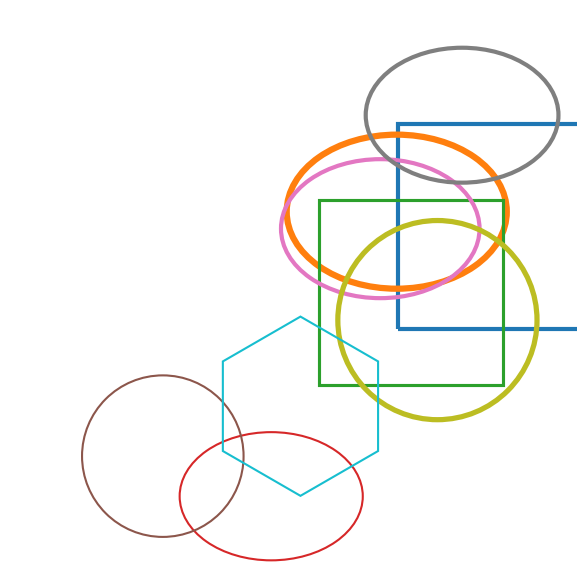[{"shape": "square", "thickness": 2, "radius": 0.89, "center": [0.866, 0.607]}, {"shape": "oval", "thickness": 3, "radius": 0.95, "center": [0.687, 0.633]}, {"shape": "square", "thickness": 1.5, "radius": 0.8, "center": [0.712, 0.492]}, {"shape": "oval", "thickness": 1, "radius": 0.79, "center": [0.47, 0.14]}, {"shape": "circle", "thickness": 1, "radius": 0.7, "center": [0.282, 0.209]}, {"shape": "oval", "thickness": 2, "radius": 0.86, "center": [0.658, 0.603]}, {"shape": "oval", "thickness": 2, "radius": 0.83, "center": [0.8, 0.8]}, {"shape": "circle", "thickness": 2.5, "radius": 0.86, "center": [0.757, 0.445]}, {"shape": "hexagon", "thickness": 1, "radius": 0.78, "center": [0.52, 0.296]}]